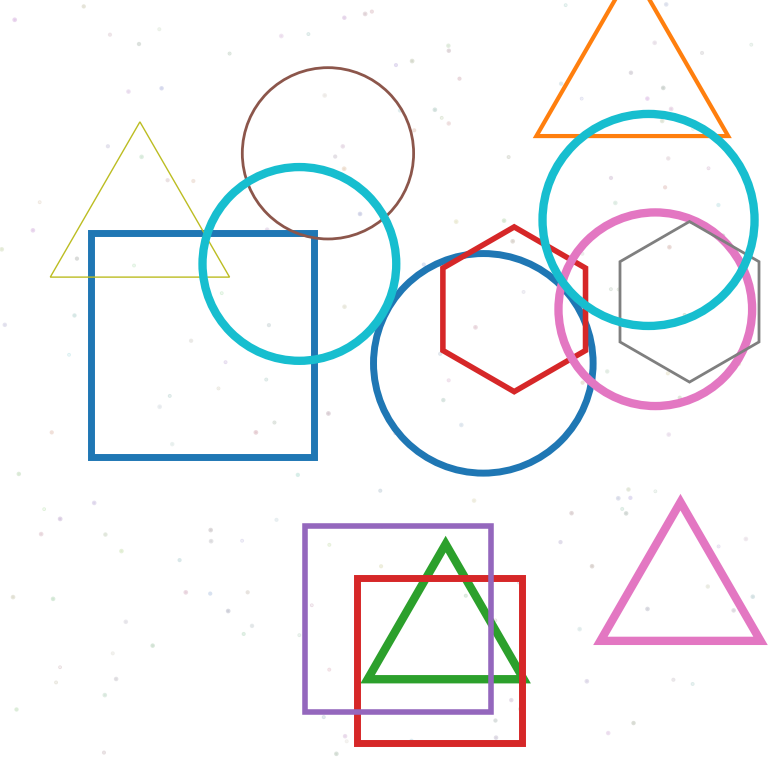[{"shape": "circle", "thickness": 2.5, "radius": 0.71, "center": [0.628, 0.528]}, {"shape": "square", "thickness": 2.5, "radius": 0.73, "center": [0.263, 0.552]}, {"shape": "triangle", "thickness": 1.5, "radius": 0.72, "center": [0.821, 0.895]}, {"shape": "triangle", "thickness": 3, "radius": 0.58, "center": [0.579, 0.176]}, {"shape": "hexagon", "thickness": 2, "radius": 0.53, "center": [0.668, 0.598]}, {"shape": "square", "thickness": 2.5, "radius": 0.53, "center": [0.571, 0.142]}, {"shape": "square", "thickness": 2, "radius": 0.61, "center": [0.517, 0.196]}, {"shape": "circle", "thickness": 1, "radius": 0.56, "center": [0.426, 0.801]}, {"shape": "triangle", "thickness": 3, "radius": 0.6, "center": [0.884, 0.228]}, {"shape": "circle", "thickness": 3, "radius": 0.63, "center": [0.851, 0.598]}, {"shape": "hexagon", "thickness": 1, "radius": 0.52, "center": [0.895, 0.608]}, {"shape": "triangle", "thickness": 0.5, "radius": 0.67, "center": [0.182, 0.707]}, {"shape": "circle", "thickness": 3, "radius": 0.69, "center": [0.842, 0.714]}, {"shape": "circle", "thickness": 3, "radius": 0.63, "center": [0.389, 0.657]}]